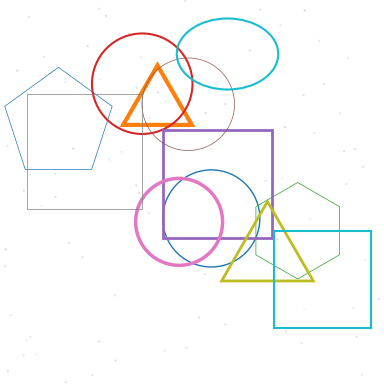[{"shape": "circle", "thickness": 1, "radius": 0.63, "center": [0.549, 0.433]}, {"shape": "pentagon", "thickness": 0.5, "radius": 0.73, "center": [0.152, 0.678]}, {"shape": "triangle", "thickness": 3, "radius": 0.52, "center": [0.409, 0.727]}, {"shape": "hexagon", "thickness": 0.5, "radius": 0.63, "center": [0.773, 0.401]}, {"shape": "circle", "thickness": 1.5, "radius": 0.65, "center": [0.369, 0.783]}, {"shape": "square", "thickness": 2, "radius": 0.7, "center": [0.565, 0.523]}, {"shape": "circle", "thickness": 0.5, "radius": 0.6, "center": [0.489, 0.729]}, {"shape": "circle", "thickness": 2.5, "radius": 0.56, "center": [0.465, 0.424]}, {"shape": "square", "thickness": 0.5, "radius": 0.74, "center": [0.22, 0.606]}, {"shape": "triangle", "thickness": 2, "radius": 0.69, "center": [0.695, 0.339]}, {"shape": "square", "thickness": 1.5, "radius": 0.63, "center": [0.837, 0.275]}, {"shape": "oval", "thickness": 1.5, "radius": 0.66, "center": [0.591, 0.86]}]